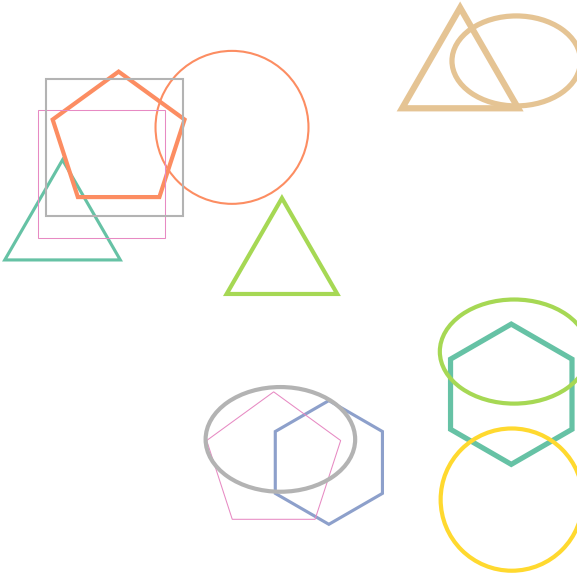[{"shape": "triangle", "thickness": 1.5, "radius": 0.58, "center": [0.108, 0.607]}, {"shape": "hexagon", "thickness": 2.5, "radius": 0.61, "center": [0.885, 0.316]}, {"shape": "pentagon", "thickness": 2, "radius": 0.6, "center": [0.205, 0.755]}, {"shape": "circle", "thickness": 1, "radius": 0.66, "center": [0.402, 0.779]}, {"shape": "hexagon", "thickness": 1.5, "radius": 0.54, "center": [0.569, 0.198]}, {"shape": "pentagon", "thickness": 0.5, "radius": 0.61, "center": [0.474, 0.199]}, {"shape": "square", "thickness": 0.5, "radius": 0.55, "center": [0.176, 0.698]}, {"shape": "triangle", "thickness": 2, "radius": 0.55, "center": [0.488, 0.545]}, {"shape": "oval", "thickness": 2, "radius": 0.64, "center": [0.89, 0.39]}, {"shape": "circle", "thickness": 2, "radius": 0.62, "center": [0.886, 0.134]}, {"shape": "oval", "thickness": 2.5, "radius": 0.56, "center": [0.894, 0.894]}, {"shape": "triangle", "thickness": 3, "radius": 0.58, "center": [0.797, 0.87]}, {"shape": "square", "thickness": 1, "radius": 0.59, "center": [0.199, 0.743]}, {"shape": "oval", "thickness": 2, "radius": 0.65, "center": [0.486, 0.238]}]